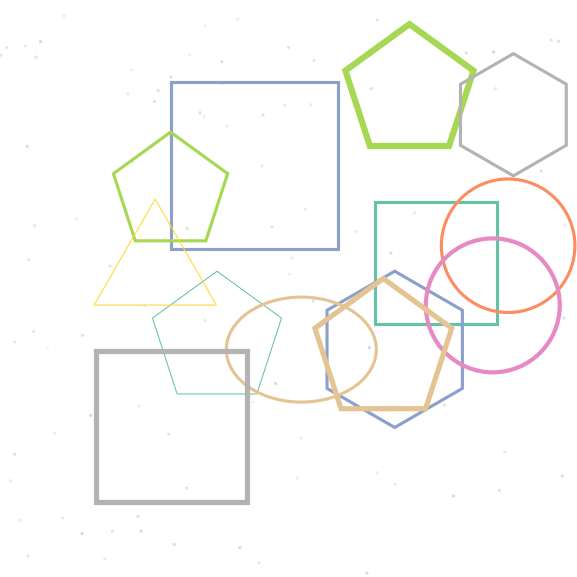[{"shape": "pentagon", "thickness": 0.5, "radius": 0.59, "center": [0.376, 0.412]}, {"shape": "square", "thickness": 1.5, "radius": 0.53, "center": [0.754, 0.544]}, {"shape": "circle", "thickness": 1.5, "radius": 0.58, "center": [0.88, 0.574]}, {"shape": "square", "thickness": 1.5, "radius": 0.72, "center": [0.441, 0.713]}, {"shape": "hexagon", "thickness": 1.5, "radius": 0.68, "center": [0.683, 0.394]}, {"shape": "circle", "thickness": 2, "radius": 0.58, "center": [0.853, 0.47]}, {"shape": "pentagon", "thickness": 3, "radius": 0.58, "center": [0.709, 0.841]}, {"shape": "pentagon", "thickness": 1.5, "radius": 0.52, "center": [0.295, 0.666]}, {"shape": "triangle", "thickness": 0.5, "radius": 0.61, "center": [0.269, 0.532]}, {"shape": "pentagon", "thickness": 2.5, "radius": 0.62, "center": [0.664, 0.392]}, {"shape": "oval", "thickness": 1.5, "radius": 0.65, "center": [0.522, 0.394]}, {"shape": "square", "thickness": 2.5, "radius": 0.66, "center": [0.297, 0.26]}, {"shape": "hexagon", "thickness": 1.5, "radius": 0.53, "center": [0.889, 0.8]}]